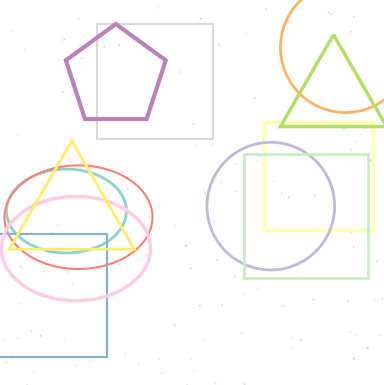[{"shape": "oval", "thickness": 2, "radius": 0.78, "center": [0.173, 0.452]}, {"shape": "square", "thickness": 2.5, "radius": 0.71, "center": [0.828, 0.543]}, {"shape": "circle", "thickness": 2, "radius": 0.83, "center": [0.703, 0.465]}, {"shape": "oval", "thickness": 1.5, "radius": 0.96, "center": [0.204, 0.436]}, {"shape": "square", "thickness": 1.5, "radius": 0.79, "center": [0.119, 0.232]}, {"shape": "circle", "thickness": 2, "radius": 0.84, "center": [0.897, 0.877]}, {"shape": "triangle", "thickness": 2.5, "radius": 0.8, "center": [0.866, 0.751]}, {"shape": "oval", "thickness": 2.5, "radius": 0.97, "center": [0.197, 0.354]}, {"shape": "square", "thickness": 1.5, "radius": 0.75, "center": [0.403, 0.789]}, {"shape": "pentagon", "thickness": 3, "radius": 0.68, "center": [0.301, 0.801]}, {"shape": "square", "thickness": 2, "radius": 0.8, "center": [0.794, 0.438]}, {"shape": "triangle", "thickness": 2, "radius": 0.94, "center": [0.187, 0.446]}]